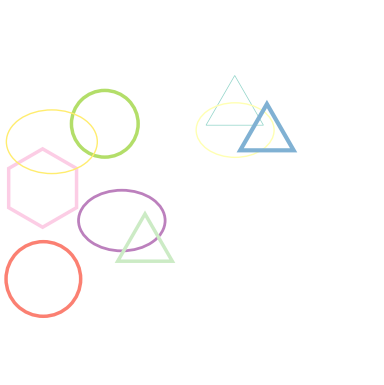[{"shape": "triangle", "thickness": 0.5, "radius": 0.43, "center": [0.61, 0.718]}, {"shape": "oval", "thickness": 1, "radius": 0.51, "center": [0.611, 0.662]}, {"shape": "circle", "thickness": 2.5, "radius": 0.48, "center": [0.113, 0.275]}, {"shape": "triangle", "thickness": 3, "radius": 0.4, "center": [0.693, 0.65]}, {"shape": "circle", "thickness": 2.5, "radius": 0.43, "center": [0.272, 0.679]}, {"shape": "hexagon", "thickness": 2.5, "radius": 0.51, "center": [0.111, 0.512]}, {"shape": "oval", "thickness": 2, "radius": 0.56, "center": [0.316, 0.427]}, {"shape": "triangle", "thickness": 2.5, "radius": 0.41, "center": [0.377, 0.362]}, {"shape": "oval", "thickness": 1, "radius": 0.59, "center": [0.135, 0.632]}]